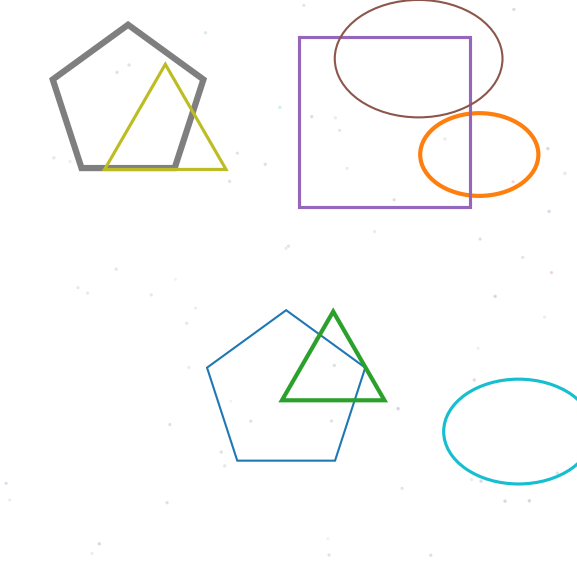[{"shape": "pentagon", "thickness": 1, "radius": 0.72, "center": [0.495, 0.318]}, {"shape": "oval", "thickness": 2, "radius": 0.51, "center": [0.83, 0.732]}, {"shape": "triangle", "thickness": 2, "radius": 0.51, "center": [0.577, 0.357]}, {"shape": "square", "thickness": 1.5, "radius": 0.74, "center": [0.666, 0.788]}, {"shape": "oval", "thickness": 1, "radius": 0.73, "center": [0.725, 0.898]}, {"shape": "pentagon", "thickness": 3, "radius": 0.69, "center": [0.222, 0.819]}, {"shape": "triangle", "thickness": 1.5, "radius": 0.61, "center": [0.286, 0.766]}, {"shape": "oval", "thickness": 1.5, "radius": 0.65, "center": [0.898, 0.252]}]